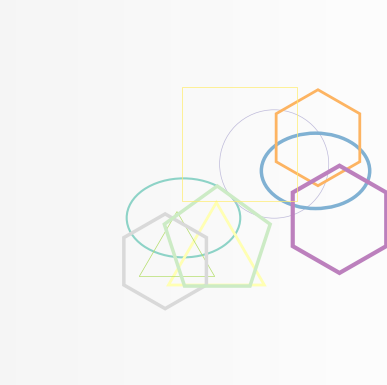[{"shape": "oval", "thickness": 1.5, "radius": 0.73, "center": [0.473, 0.434]}, {"shape": "triangle", "thickness": 2, "radius": 0.71, "center": [0.558, 0.331]}, {"shape": "circle", "thickness": 0.5, "radius": 0.7, "center": [0.708, 0.574]}, {"shape": "oval", "thickness": 2.5, "radius": 0.7, "center": [0.814, 0.556]}, {"shape": "hexagon", "thickness": 2, "radius": 0.62, "center": [0.821, 0.642]}, {"shape": "triangle", "thickness": 0.5, "radius": 0.56, "center": [0.457, 0.338]}, {"shape": "hexagon", "thickness": 2.5, "radius": 0.62, "center": [0.426, 0.321]}, {"shape": "hexagon", "thickness": 3, "radius": 0.7, "center": [0.876, 0.43]}, {"shape": "pentagon", "thickness": 2.5, "radius": 0.72, "center": [0.561, 0.373]}, {"shape": "square", "thickness": 0.5, "radius": 0.74, "center": [0.618, 0.627]}]